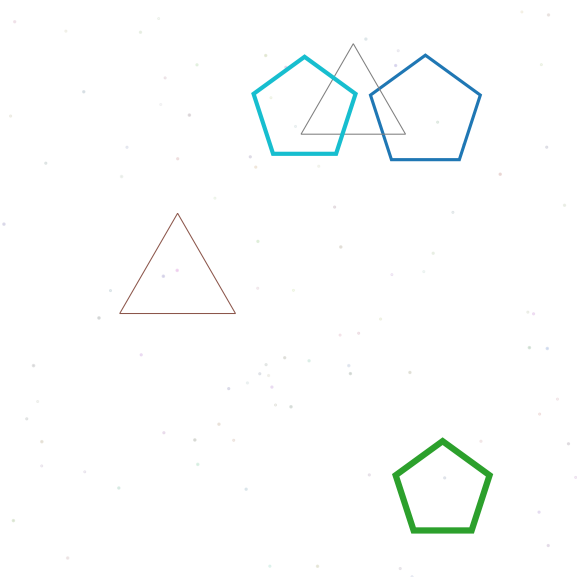[{"shape": "pentagon", "thickness": 1.5, "radius": 0.5, "center": [0.737, 0.804]}, {"shape": "pentagon", "thickness": 3, "radius": 0.43, "center": [0.766, 0.15]}, {"shape": "triangle", "thickness": 0.5, "radius": 0.58, "center": [0.308, 0.514]}, {"shape": "triangle", "thickness": 0.5, "radius": 0.52, "center": [0.612, 0.819]}, {"shape": "pentagon", "thickness": 2, "radius": 0.46, "center": [0.527, 0.808]}]